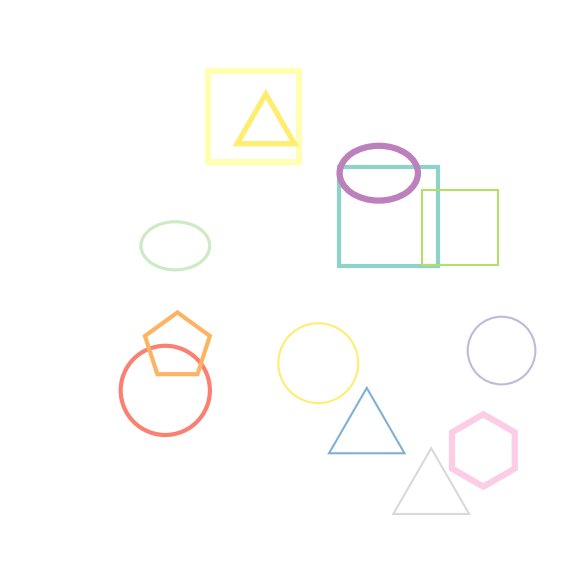[{"shape": "square", "thickness": 2, "radius": 0.43, "center": [0.673, 0.624]}, {"shape": "square", "thickness": 3, "radius": 0.39, "center": [0.44, 0.798]}, {"shape": "circle", "thickness": 1, "radius": 0.29, "center": [0.868, 0.392]}, {"shape": "circle", "thickness": 2, "radius": 0.39, "center": [0.286, 0.323]}, {"shape": "triangle", "thickness": 1, "radius": 0.38, "center": [0.635, 0.252]}, {"shape": "pentagon", "thickness": 2, "radius": 0.3, "center": [0.307, 0.399]}, {"shape": "square", "thickness": 1, "radius": 0.33, "center": [0.796, 0.605]}, {"shape": "hexagon", "thickness": 3, "radius": 0.31, "center": [0.837, 0.219]}, {"shape": "triangle", "thickness": 1, "radius": 0.38, "center": [0.747, 0.147]}, {"shape": "oval", "thickness": 3, "radius": 0.34, "center": [0.656, 0.699]}, {"shape": "oval", "thickness": 1.5, "radius": 0.3, "center": [0.304, 0.574]}, {"shape": "triangle", "thickness": 2.5, "radius": 0.29, "center": [0.46, 0.779]}, {"shape": "circle", "thickness": 1, "radius": 0.35, "center": [0.551, 0.37]}]